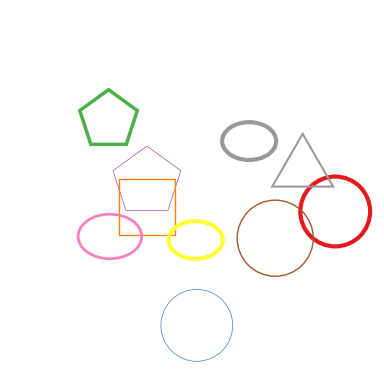[{"shape": "circle", "thickness": 3, "radius": 0.45, "center": [0.871, 0.451]}, {"shape": "circle", "thickness": 0.5, "radius": 0.47, "center": [0.511, 0.155]}, {"shape": "pentagon", "thickness": 2.5, "radius": 0.39, "center": [0.282, 0.689]}, {"shape": "pentagon", "thickness": 0.5, "radius": 0.46, "center": [0.382, 0.528]}, {"shape": "square", "thickness": 1, "radius": 0.36, "center": [0.382, 0.461]}, {"shape": "oval", "thickness": 3, "radius": 0.35, "center": [0.508, 0.377]}, {"shape": "circle", "thickness": 1, "radius": 0.49, "center": [0.715, 0.381]}, {"shape": "oval", "thickness": 2, "radius": 0.41, "center": [0.285, 0.386]}, {"shape": "oval", "thickness": 3, "radius": 0.35, "center": [0.647, 0.634]}, {"shape": "triangle", "thickness": 1.5, "radius": 0.46, "center": [0.786, 0.561]}]